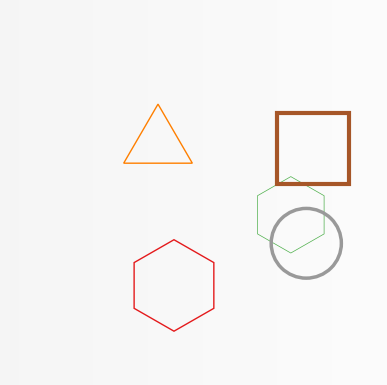[{"shape": "hexagon", "thickness": 1, "radius": 0.59, "center": [0.449, 0.259]}, {"shape": "hexagon", "thickness": 0.5, "radius": 0.5, "center": [0.75, 0.442]}, {"shape": "triangle", "thickness": 1, "radius": 0.51, "center": [0.408, 0.627]}, {"shape": "square", "thickness": 3, "radius": 0.46, "center": [0.807, 0.615]}, {"shape": "circle", "thickness": 2.5, "radius": 0.45, "center": [0.79, 0.368]}]